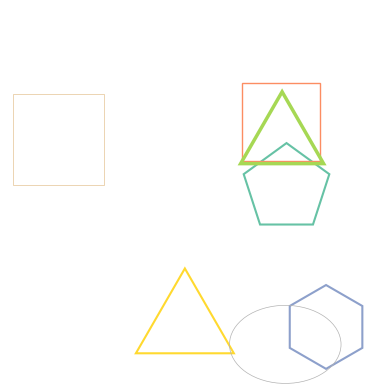[{"shape": "pentagon", "thickness": 1.5, "radius": 0.58, "center": [0.744, 0.511]}, {"shape": "square", "thickness": 1, "radius": 0.51, "center": [0.729, 0.682]}, {"shape": "hexagon", "thickness": 1.5, "radius": 0.54, "center": [0.847, 0.151]}, {"shape": "triangle", "thickness": 2.5, "radius": 0.62, "center": [0.733, 0.637]}, {"shape": "triangle", "thickness": 1.5, "radius": 0.73, "center": [0.48, 0.156]}, {"shape": "square", "thickness": 0.5, "radius": 0.59, "center": [0.153, 0.637]}, {"shape": "oval", "thickness": 0.5, "radius": 0.72, "center": [0.741, 0.105]}]